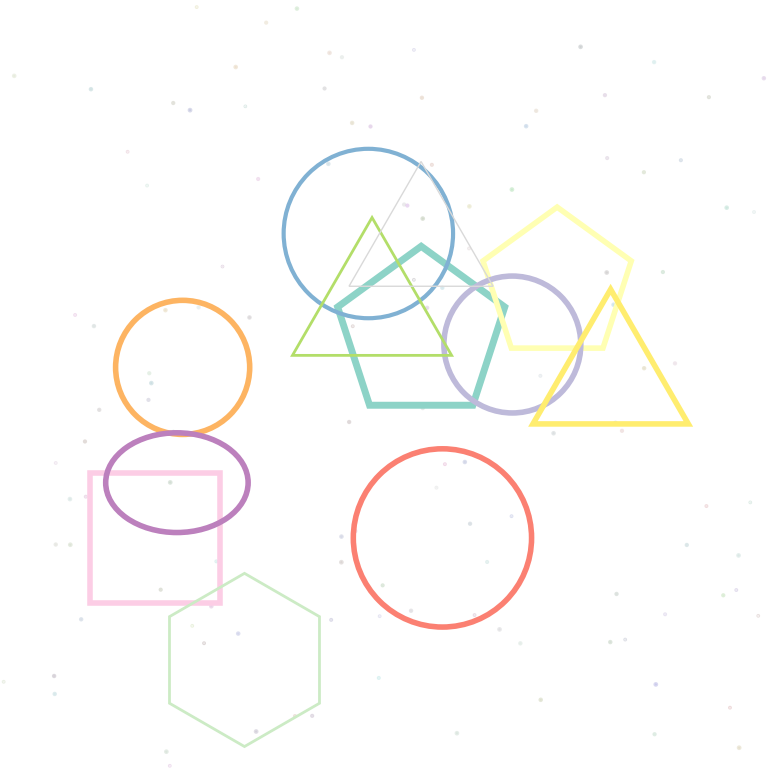[{"shape": "pentagon", "thickness": 2.5, "radius": 0.57, "center": [0.547, 0.566]}, {"shape": "pentagon", "thickness": 2, "radius": 0.51, "center": [0.724, 0.63]}, {"shape": "circle", "thickness": 2, "radius": 0.44, "center": [0.665, 0.553]}, {"shape": "circle", "thickness": 2, "radius": 0.58, "center": [0.575, 0.301]}, {"shape": "circle", "thickness": 1.5, "radius": 0.55, "center": [0.478, 0.697]}, {"shape": "circle", "thickness": 2, "radius": 0.44, "center": [0.237, 0.523]}, {"shape": "triangle", "thickness": 1, "radius": 0.6, "center": [0.483, 0.598]}, {"shape": "square", "thickness": 2, "radius": 0.42, "center": [0.202, 0.302]}, {"shape": "triangle", "thickness": 0.5, "radius": 0.54, "center": [0.547, 0.682]}, {"shape": "oval", "thickness": 2, "radius": 0.46, "center": [0.23, 0.373]}, {"shape": "hexagon", "thickness": 1, "radius": 0.56, "center": [0.318, 0.143]}, {"shape": "triangle", "thickness": 2, "radius": 0.58, "center": [0.793, 0.508]}]